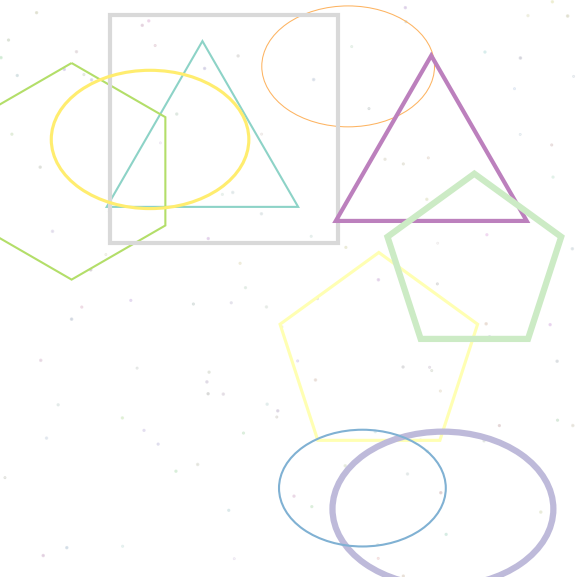[{"shape": "triangle", "thickness": 1, "radius": 0.96, "center": [0.351, 0.737]}, {"shape": "pentagon", "thickness": 1.5, "radius": 0.9, "center": [0.656, 0.382]}, {"shape": "oval", "thickness": 3, "radius": 0.96, "center": [0.767, 0.118]}, {"shape": "oval", "thickness": 1, "radius": 0.72, "center": [0.628, 0.154]}, {"shape": "oval", "thickness": 0.5, "radius": 0.75, "center": [0.603, 0.884]}, {"shape": "hexagon", "thickness": 1, "radius": 0.94, "center": [0.124, 0.702]}, {"shape": "square", "thickness": 2, "radius": 0.99, "center": [0.388, 0.775]}, {"shape": "triangle", "thickness": 2, "radius": 0.95, "center": [0.747, 0.712]}, {"shape": "pentagon", "thickness": 3, "radius": 0.79, "center": [0.821, 0.54]}, {"shape": "oval", "thickness": 1.5, "radius": 0.86, "center": [0.26, 0.758]}]